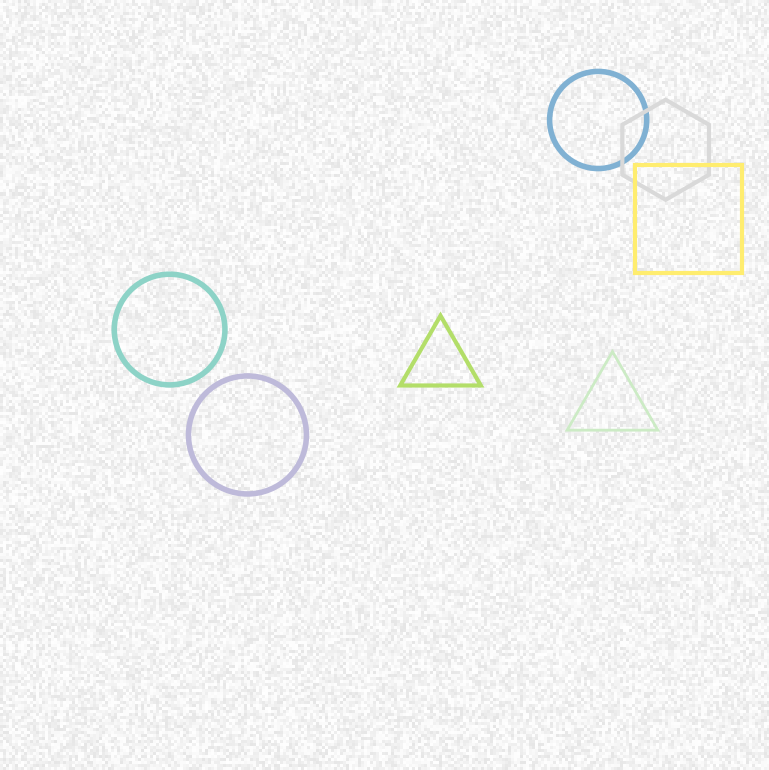[{"shape": "circle", "thickness": 2, "radius": 0.36, "center": [0.22, 0.572]}, {"shape": "circle", "thickness": 2, "radius": 0.38, "center": [0.321, 0.435]}, {"shape": "circle", "thickness": 2, "radius": 0.32, "center": [0.777, 0.844]}, {"shape": "triangle", "thickness": 1.5, "radius": 0.3, "center": [0.572, 0.53]}, {"shape": "hexagon", "thickness": 1.5, "radius": 0.32, "center": [0.864, 0.806]}, {"shape": "triangle", "thickness": 1, "radius": 0.34, "center": [0.795, 0.475]}, {"shape": "square", "thickness": 1.5, "radius": 0.35, "center": [0.894, 0.715]}]